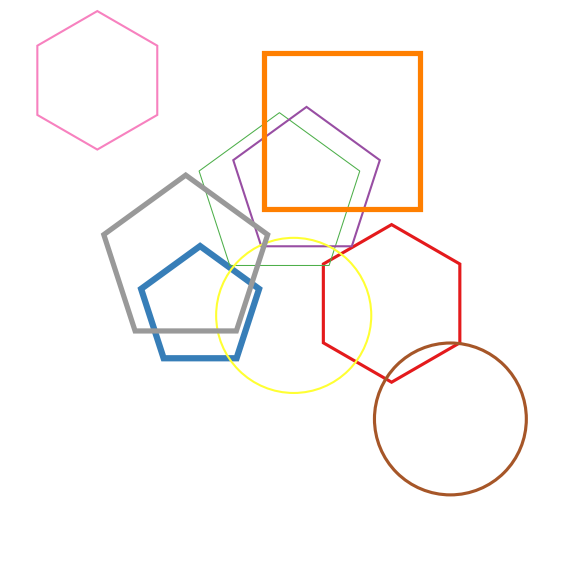[{"shape": "hexagon", "thickness": 1.5, "radius": 0.68, "center": [0.678, 0.474]}, {"shape": "pentagon", "thickness": 3, "radius": 0.54, "center": [0.346, 0.466]}, {"shape": "pentagon", "thickness": 0.5, "radius": 0.73, "center": [0.484, 0.658]}, {"shape": "pentagon", "thickness": 1, "radius": 0.67, "center": [0.531, 0.681]}, {"shape": "square", "thickness": 2.5, "radius": 0.67, "center": [0.592, 0.773]}, {"shape": "circle", "thickness": 1, "radius": 0.67, "center": [0.509, 0.453]}, {"shape": "circle", "thickness": 1.5, "radius": 0.66, "center": [0.78, 0.274]}, {"shape": "hexagon", "thickness": 1, "radius": 0.6, "center": [0.168, 0.86]}, {"shape": "pentagon", "thickness": 2.5, "radius": 0.75, "center": [0.322, 0.547]}]